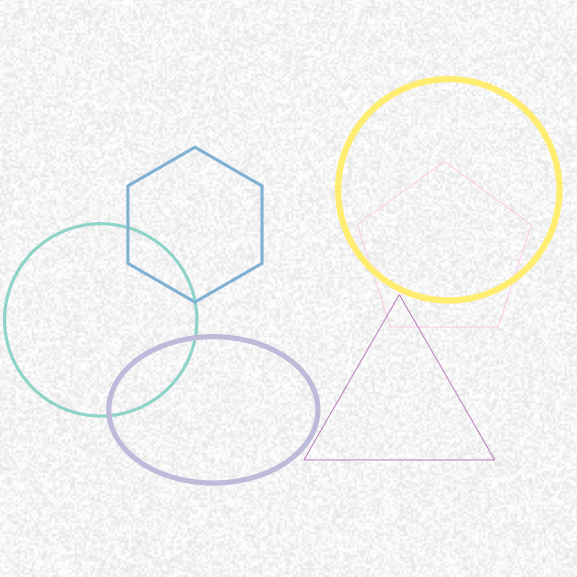[{"shape": "circle", "thickness": 1.5, "radius": 0.83, "center": [0.174, 0.445]}, {"shape": "oval", "thickness": 2.5, "radius": 0.91, "center": [0.369, 0.289]}, {"shape": "hexagon", "thickness": 1.5, "radius": 0.67, "center": [0.338, 0.61]}, {"shape": "pentagon", "thickness": 0.5, "radius": 0.79, "center": [0.769, 0.561]}, {"shape": "triangle", "thickness": 0.5, "radius": 0.95, "center": [0.691, 0.298]}, {"shape": "circle", "thickness": 3, "radius": 0.96, "center": [0.777, 0.67]}]